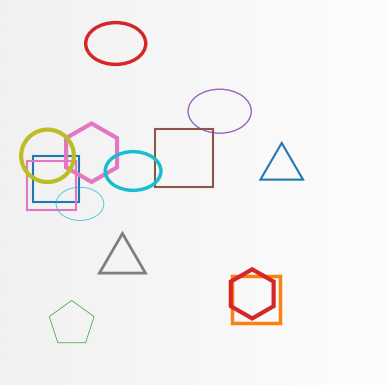[{"shape": "triangle", "thickness": 1.5, "radius": 0.32, "center": [0.727, 0.565]}, {"shape": "square", "thickness": 1.5, "radius": 0.3, "center": [0.145, 0.535]}, {"shape": "square", "thickness": 2.5, "radius": 0.31, "center": [0.66, 0.223]}, {"shape": "pentagon", "thickness": 0.5, "radius": 0.3, "center": [0.185, 0.159]}, {"shape": "hexagon", "thickness": 3, "radius": 0.32, "center": [0.651, 0.237]}, {"shape": "oval", "thickness": 2.5, "radius": 0.39, "center": [0.299, 0.887]}, {"shape": "oval", "thickness": 1, "radius": 0.41, "center": [0.567, 0.711]}, {"shape": "square", "thickness": 1.5, "radius": 0.38, "center": [0.475, 0.589]}, {"shape": "hexagon", "thickness": 3, "radius": 0.38, "center": [0.236, 0.603]}, {"shape": "square", "thickness": 1.5, "radius": 0.32, "center": [0.133, 0.518]}, {"shape": "triangle", "thickness": 2, "radius": 0.34, "center": [0.316, 0.325]}, {"shape": "circle", "thickness": 3, "radius": 0.34, "center": [0.123, 0.595]}, {"shape": "oval", "thickness": 2.5, "radius": 0.36, "center": [0.343, 0.556]}, {"shape": "oval", "thickness": 0.5, "radius": 0.31, "center": [0.206, 0.471]}]